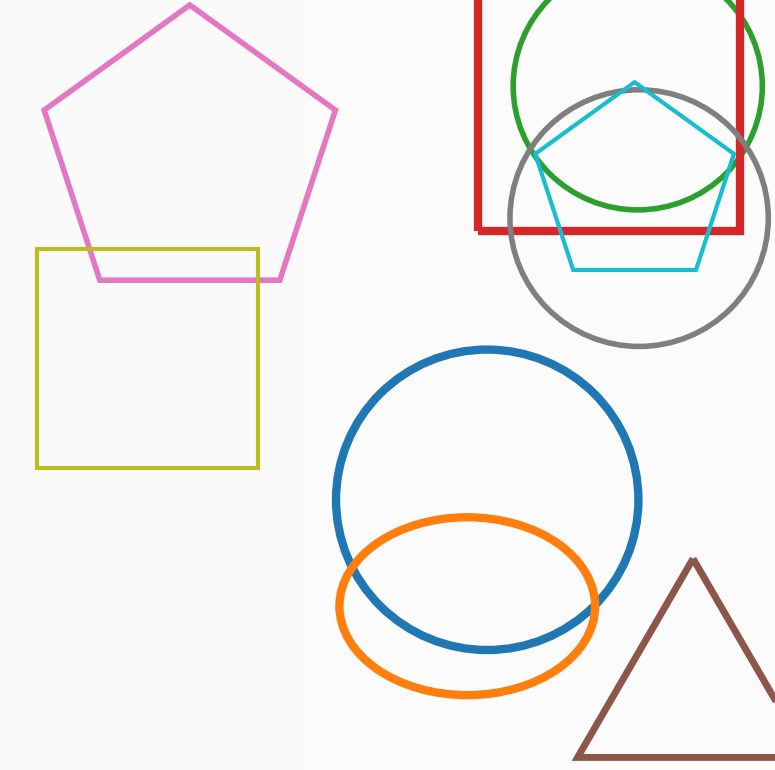[{"shape": "circle", "thickness": 3, "radius": 0.98, "center": [0.629, 0.351]}, {"shape": "oval", "thickness": 3, "radius": 0.82, "center": [0.603, 0.213]}, {"shape": "circle", "thickness": 2, "radius": 0.8, "center": [0.823, 0.888]}, {"shape": "square", "thickness": 3, "radius": 0.85, "center": [0.786, 0.869]}, {"shape": "triangle", "thickness": 2.5, "radius": 0.86, "center": [0.894, 0.102]}, {"shape": "pentagon", "thickness": 2, "radius": 0.99, "center": [0.245, 0.796]}, {"shape": "circle", "thickness": 2, "radius": 0.83, "center": [0.825, 0.717]}, {"shape": "square", "thickness": 1.5, "radius": 0.71, "center": [0.19, 0.535]}, {"shape": "pentagon", "thickness": 1.5, "radius": 0.67, "center": [0.819, 0.759]}]